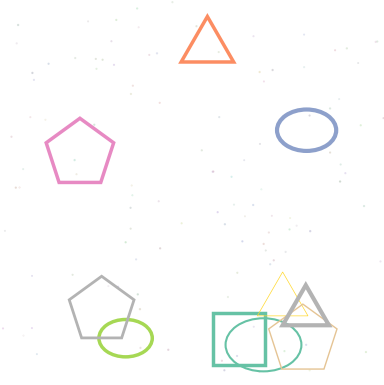[{"shape": "square", "thickness": 2.5, "radius": 0.34, "center": [0.621, 0.12]}, {"shape": "oval", "thickness": 1.5, "radius": 0.49, "center": [0.684, 0.104]}, {"shape": "triangle", "thickness": 2.5, "radius": 0.39, "center": [0.539, 0.878]}, {"shape": "oval", "thickness": 3, "radius": 0.38, "center": [0.796, 0.662]}, {"shape": "pentagon", "thickness": 2.5, "radius": 0.46, "center": [0.208, 0.601]}, {"shape": "oval", "thickness": 2.5, "radius": 0.35, "center": [0.326, 0.122]}, {"shape": "triangle", "thickness": 0.5, "radius": 0.38, "center": [0.734, 0.218]}, {"shape": "pentagon", "thickness": 1, "radius": 0.47, "center": [0.787, 0.117]}, {"shape": "pentagon", "thickness": 2, "radius": 0.44, "center": [0.264, 0.194]}, {"shape": "triangle", "thickness": 3, "radius": 0.35, "center": [0.794, 0.19]}]